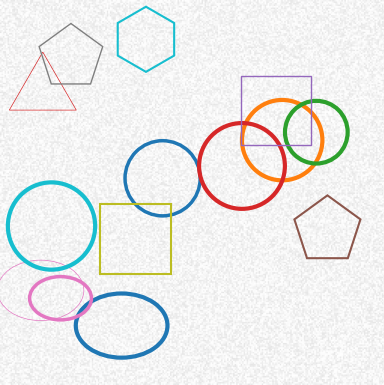[{"shape": "circle", "thickness": 2.5, "radius": 0.49, "center": [0.422, 0.537]}, {"shape": "oval", "thickness": 3, "radius": 0.6, "center": [0.316, 0.154]}, {"shape": "circle", "thickness": 3, "radius": 0.52, "center": [0.733, 0.636]}, {"shape": "circle", "thickness": 3, "radius": 0.41, "center": [0.822, 0.657]}, {"shape": "triangle", "thickness": 0.5, "radius": 0.5, "center": [0.111, 0.764]}, {"shape": "circle", "thickness": 3, "radius": 0.56, "center": [0.629, 0.569]}, {"shape": "square", "thickness": 1, "radius": 0.45, "center": [0.717, 0.712]}, {"shape": "pentagon", "thickness": 1.5, "radius": 0.45, "center": [0.85, 0.402]}, {"shape": "oval", "thickness": 0.5, "radius": 0.56, "center": [0.106, 0.246]}, {"shape": "oval", "thickness": 2.5, "radius": 0.4, "center": [0.157, 0.225]}, {"shape": "pentagon", "thickness": 1, "radius": 0.43, "center": [0.184, 0.852]}, {"shape": "square", "thickness": 1.5, "radius": 0.46, "center": [0.352, 0.379]}, {"shape": "circle", "thickness": 3, "radius": 0.57, "center": [0.134, 0.413]}, {"shape": "hexagon", "thickness": 1.5, "radius": 0.42, "center": [0.379, 0.898]}]